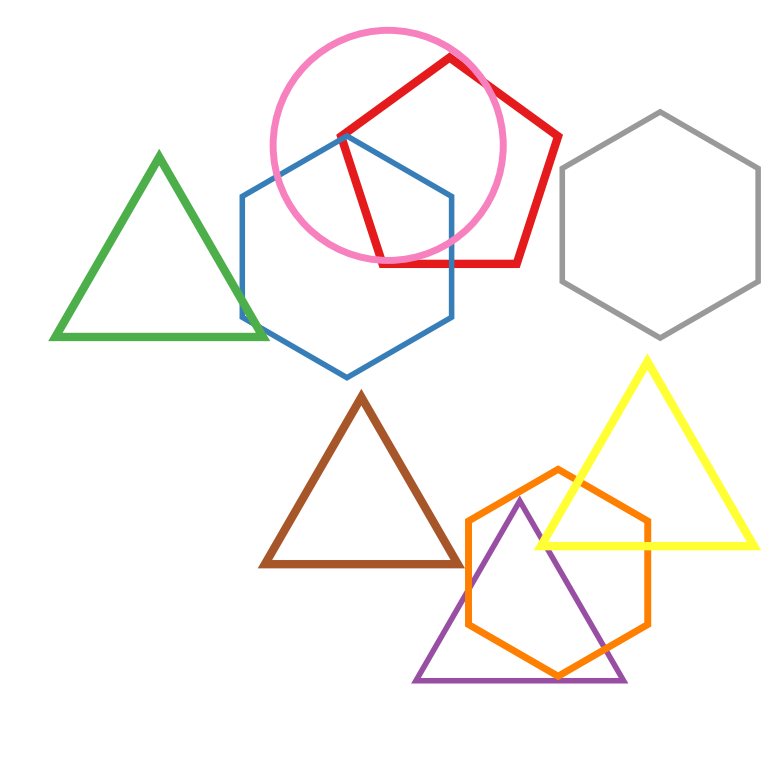[{"shape": "pentagon", "thickness": 3, "radius": 0.74, "center": [0.584, 0.777]}, {"shape": "hexagon", "thickness": 2, "radius": 0.78, "center": [0.451, 0.666]}, {"shape": "triangle", "thickness": 3, "radius": 0.78, "center": [0.207, 0.64]}, {"shape": "triangle", "thickness": 2, "radius": 0.78, "center": [0.675, 0.194]}, {"shape": "hexagon", "thickness": 2.5, "radius": 0.67, "center": [0.725, 0.256]}, {"shape": "triangle", "thickness": 3, "radius": 0.8, "center": [0.841, 0.371]}, {"shape": "triangle", "thickness": 3, "radius": 0.72, "center": [0.469, 0.34]}, {"shape": "circle", "thickness": 2.5, "radius": 0.75, "center": [0.504, 0.811]}, {"shape": "hexagon", "thickness": 2, "radius": 0.73, "center": [0.857, 0.708]}]